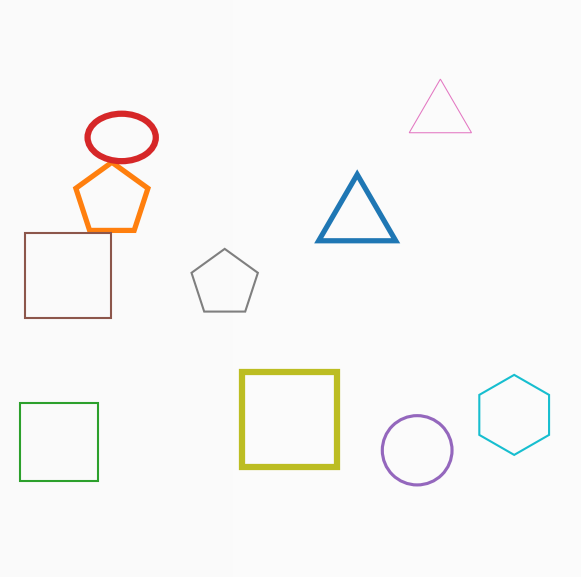[{"shape": "triangle", "thickness": 2.5, "radius": 0.38, "center": [0.615, 0.62]}, {"shape": "pentagon", "thickness": 2.5, "radius": 0.33, "center": [0.193, 0.653]}, {"shape": "square", "thickness": 1, "radius": 0.34, "center": [0.102, 0.234]}, {"shape": "oval", "thickness": 3, "radius": 0.29, "center": [0.209, 0.761]}, {"shape": "circle", "thickness": 1.5, "radius": 0.3, "center": [0.718, 0.219]}, {"shape": "square", "thickness": 1, "radius": 0.37, "center": [0.117, 0.522]}, {"shape": "triangle", "thickness": 0.5, "radius": 0.31, "center": [0.758, 0.8]}, {"shape": "pentagon", "thickness": 1, "radius": 0.3, "center": [0.387, 0.508]}, {"shape": "square", "thickness": 3, "radius": 0.41, "center": [0.498, 0.273]}, {"shape": "hexagon", "thickness": 1, "radius": 0.35, "center": [0.885, 0.281]}]